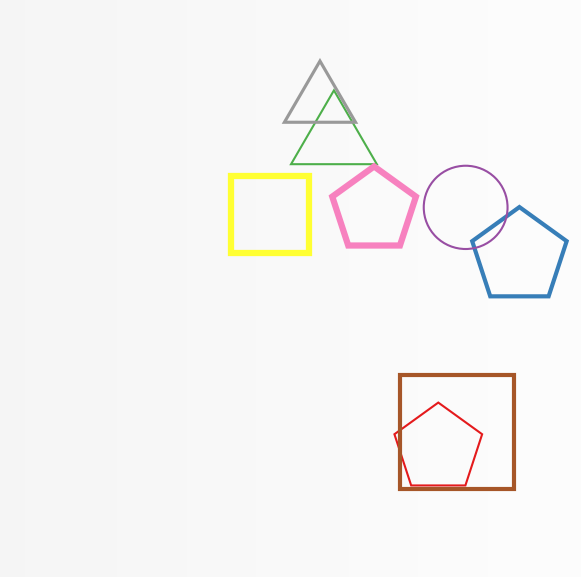[{"shape": "pentagon", "thickness": 1, "radius": 0.4, "center": [0.754, 0.223]}, {"shape": "pentagon", "thickness": 2, "radius": 0.43, "center": [0.894, 0.555]}, {"shape": "triangle", "thickness": 1, "radius": 0.43, "center": [0.575, 0.757]}, {"shape": "circle", "thickness": 1, "radius": 0.36, "center": [0.801, 0.64]}, {"shape": "square", "thickness": 3, "radius": 0.33, "center": [0.465, 0.627]}, {"shape": "square", "thickness": 2, "radius": 0.49, "center": [0.786, 0.251]}, {"shape": "pentagon", "thickness": 3, "radius": 0.38, "center": [0.644, 0.635]}, {"shape": "triangle", "thickness": 1.5, "radius": 0.35, "center": [0.551, 0.823]}]